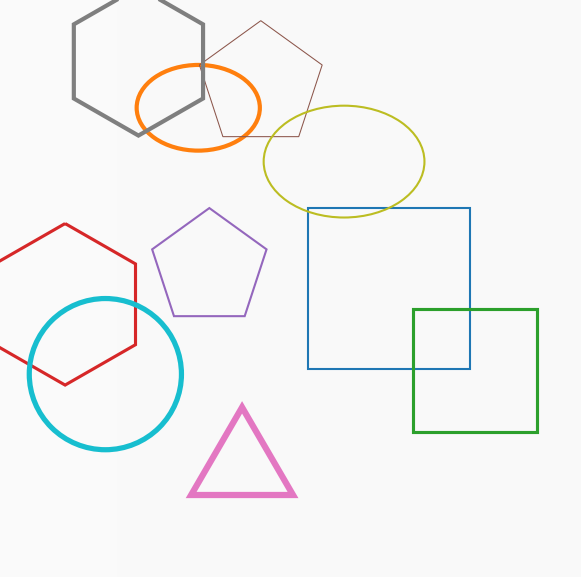[{"shape": "square", "thickness": 1, "radius": 0.7, "center": [0.67, 0.5]}, {"shape": "oval", "thickness": 2, "radius": 0.53, "center": [0.341, 0.812]}, {"shape": "square", "thickness": 1.5, "radius": 0.53, "center": [0.817, 0.358]}, {"shape": "hexagon", "thickness": 1.5, "radius": 0.7, "center": [0.112, 0.472]}, {"shape": "pentagon", "thickness": 1, "radius": 0.52, "center": [0.36, 0.535]}, {"shape": "pentagon", "thickness": 0.5, "radius": 0.55, "center": [0.449, 0.852]}, {"shape": "triangle", "thickness": 3, "radius": 0.51, "center": [0.416, 0.193]}, {"shape": "hexagon", "thickness": 2, "radius": 0.64, "center": [0.238, 0.893]}, {"shape": "oval", "thickness": 1, "radius": 0.69, "center": [0.592, 0.719]}, {"shape": "circle", "thickness": 2.5, "radius": 0.65, "center": [0.181, 0.351]}]